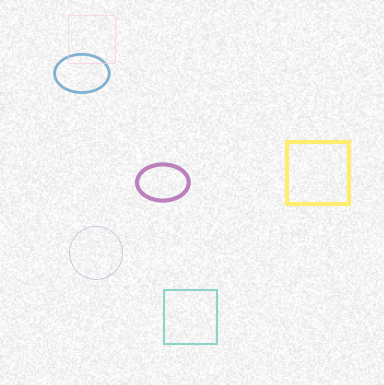[{"shape": "square", "thickness": 1.5, "radius": 0.35, "center": [0.495, 0.176]}, {"shape": "circle", "thickness": 0.5, "radius": 0.34, "center": [0.25, 0.343]}, {"shape": "oval", "thickness": 2, "radius": 0.35, "center": [0.213, 0.809]}, {"shape": "square", "thickness": 0.5, "radius": 0.31, "center": [0.239, 0.899]}, {"shape": "oval", "thickness": 3, "radius": 0.34, "center": [0.423, 0.526]}, {"shape": "square", "thickness": 3, "radius": 0.4, "center": [0.827, 0.55]}]